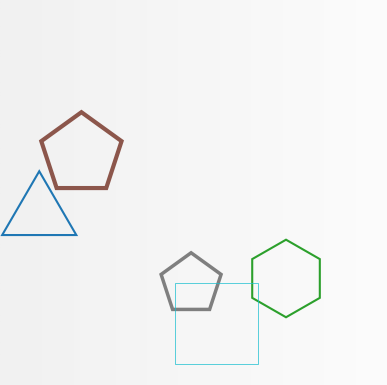[{"shape": "triangle", "thickness": 1.5, "radius": 0.55, "center": [0.101, 0.445]}, {"shape": "hexagon", "thickness": 1.5, "radius": 0.5, "center": [0.738, 0.277]}, {"shape": "pentagon", "thickness": 3, "radius": 0.54, "center": [0.21, 0.6]}, {"shape": "pentagon", "thickness": 2.5, "radius": 0.41, "center": [0.493, 0.262]}, {"shape": "square", "thickness": 0.5, "radius": 0.53, "center": [0.559, 0.16]}]